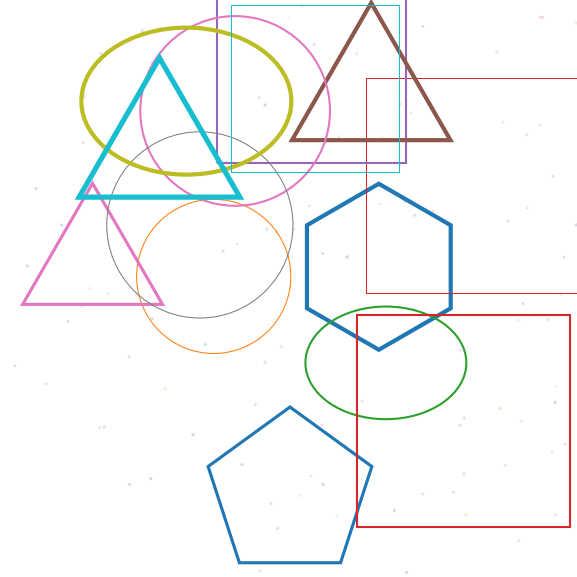[{"shape": "pentagon", "thickness": 1.5, "radius": 0.75, "center": [0.502, 0.145]}, {"shape": "hexagon", "thickness": 2, "radius": 0.72, "center": [0.656, 0.537]}, {"shape": "circle", "thickness": 0.5, "radius": 0.67, "center": [0.37, 0.521]}, {"shape": "oval", "thickness": 1, "radius": 0.7, "center": [0.668, 0.371]}, {"shape": "square", "thickness": 0.5, "radius": 0.93, "center": [0.821, 0.678]}, {"shape": "square", "thickness": 1, "radius": 0.92, "center": [0.803, 0.27]}, {"shape": "square", "thickness": 1, "radius": 0.82, "center": [0.54, 0.879]}, {"shape": "triangle", "thickness": 2, "radius": 0.79, "center": [0.643, 0.836]}, {"shape": "circle", "thickness": 1, "radius": 0.82, "center": [0.407, 0.807]}, {"shape": "triangle", "thickness": 1.5, "radius": 0.7, "center": [0.16, 0.542]}, {"shape": "circle", "thickness": 0.5, "radius": 0.81, "center": [0.346, 0.61]}, {"shape": "oval", "thickness": 2, "radius": 0.91, "center": [0.323, 0.824]}, {"shape": "square", "thickness": 0.5, "radius": 0.73, "center": [0.545, 0.846]}, {"shape": "triangle", "thickness": 2.5, "radius": 0.8, "center": [0.276, 0.738]}]